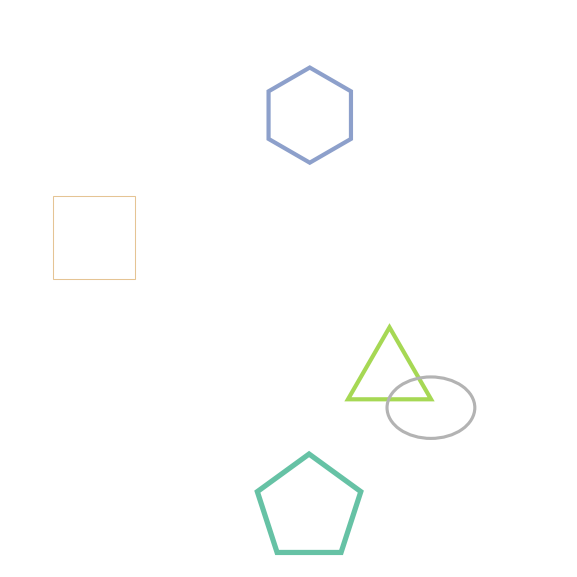[{"shape": "pentagon", "thickness": 2.5, "radius": 0.47, "center": [0.535, 0.119]}, {"shape": "hexagon", "thickness": 2, "radius": 0.41, "center": [0.536, 0.8]}, {"shape": "triangle", "thickness": 2, "radius": 0.42, "center": [0.674, 0.349]}, {"shape": "square", "thickness": 0.5, "radius": 0.36, "center": [0.163, 0.588]}, {"shape": "oval", "thickness": 1.5, "radius": 0.38, "center": [0.746, 0.293]}]